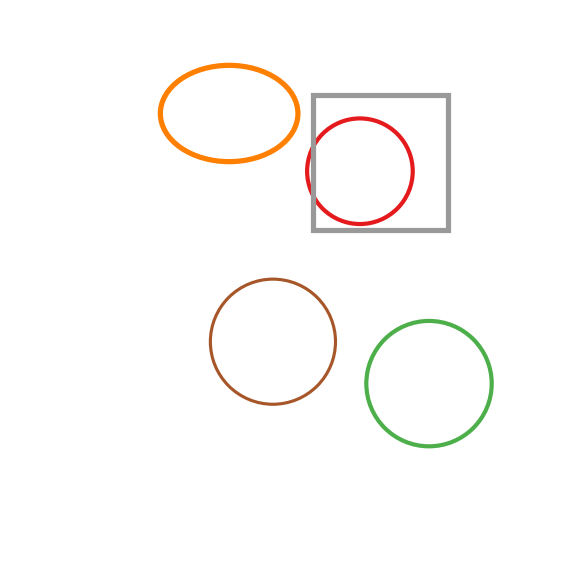[{"shape": "circle", "thickness": 2, "radius": 0.46, "center": [0.623, 0.703]}, {"shape": "circle", "thickness": 2, "radius": 0.54, "center": [0.743, 0.335]}, {"shape": "oval", "thickness": 2.5, "radius": 0.6, "center": [0.397, 0.803]}, {"shape": "circle", "thickness": 1.5, "radius": 0.54, "center": [0.473, 0.407]}, {"shape": "square", "thickness": 2.5, "radius": 0.58, "center": [0.659, 0.718]}]